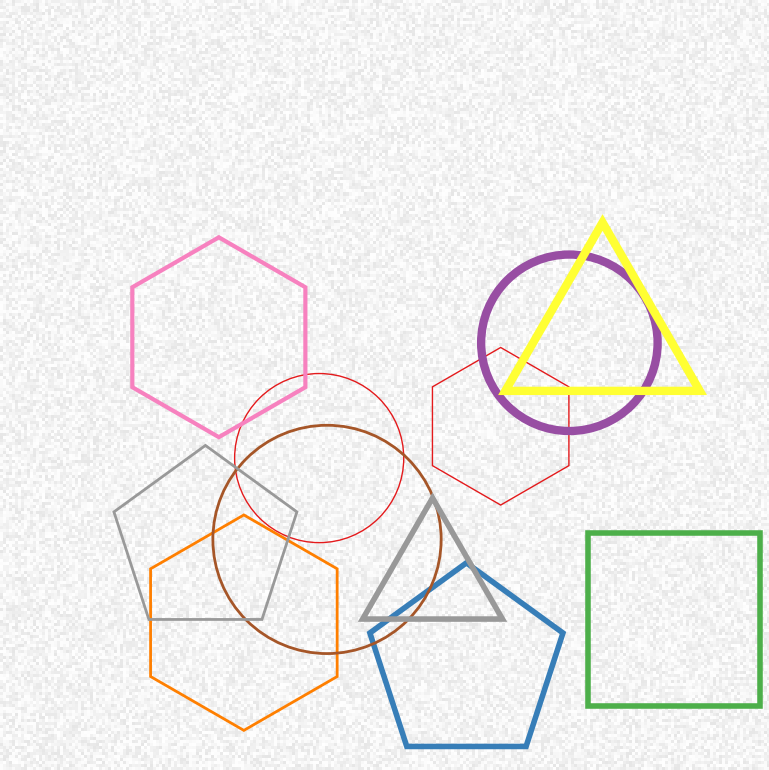[{"shape": "hexagon", "thickness": 0.5, "radius": 0.51, "center": [0.65, 0.446]}, {"shape": "circle", "thickness": 0.5, "radius": 0.55, "center": [0.415, 0.405]}, {"shape": "pentagon", "thickness": 2, "radius": 0.66, "center": [0.606, 0.137]}, {"shape": "square", "thickness": 2, "radius": 0.56, "center": [0.875, 0.195]}, {"shape": "circle", "thickness": 3, "radius": 0.57, "center": [0.739, 0.555]}, {"shape": "hexagon", "thickness": 1, "radius": 0.7, "center": [0.317, 0.191]}, {"shape": "triangle", "thickness": 3, "radius": 0.73, "center": [0.783, 0.565]}, {"shape": "circle", "thickness": 1, "radius": 0.74, "center": [0.425, 0.299]}, {"shape": "hexagon", "thickness": 1.5, "radius": 0.65, "center": [0.284, 0.562]}, {"shape": "pentagon", "thickness": 1, "radius": 0.62, "center": [0.267, 0.297]}, {"shape": "triangle", "thickness": 2, "radius": 0.52, "center": [0.562, 0.248]}]